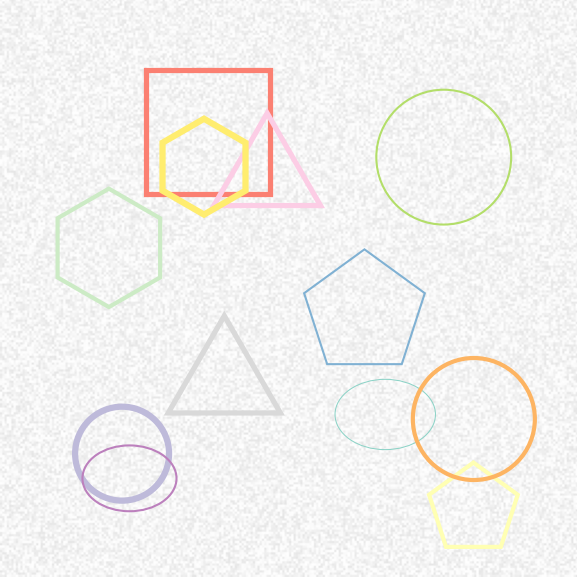[{"shape": "oval", "thickness": 0.5, "radius": 0.43, "center": [0.667, 0.281]}, {"shape": "pentagon", "thickness": 2, "radius": 0.4, "center": [0.82, 0.117]}, {"shape": "circle", "thickness": 3, "radius": 0.41, "center": [0.211, 0.214]}, {"shape": "square", "thickness": 2.5, "radius": 0.53, "center": [0.36, 0.771]}, {"shape": "pentagon", "thickness": 1, "radius": 0.55, "center": [0.631, 0.457]}, {"shape": "circle", "thickness": 2, "radius": 0.53, "center": [0.821, 0.274]}, {"shape": "circle", "thickness": 1, "radius": 0.58, "center": [0.768, 0.727]}, {"shape": "triangle", "thickness": 2.5, "radius": 0.53, "center": [0.463, 0.697]}, {"shape": "triangle", "thickness": 2.5, "radius": 0.56, "center": [0.388, 0.34]}, {"shape": "oval", "thickness": 1, "radius": 0.41, "center": [0.224, 0.171]}, {"shape": "hexagon", "thickness": 2, "radius": 0.51, "center": [0.189, 0.57]}, {"shape": "hexagon", "thickness": 3, "radius": 0.41, "center": [0.353, 0.711]}]